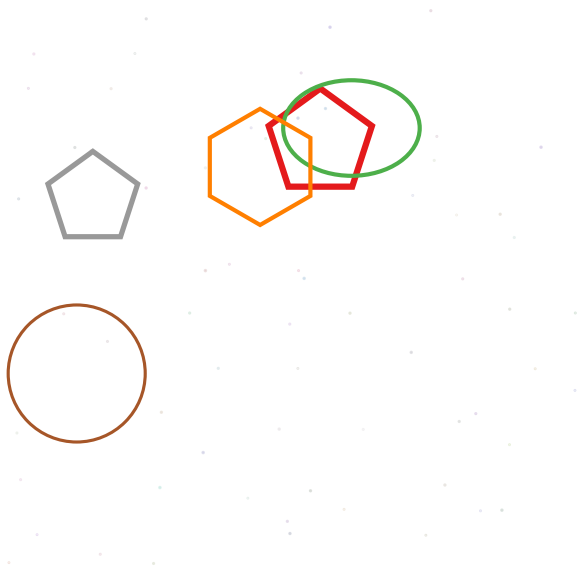[{"shape": "pentagon", "thickness": 3, "radius": 0.47, "center": [0.555, 0.752]}, {"shape": "oval", "thickness": 2, "radius": 0.59, "center": [0.609, 0.777]}, {"shape": "hexagon", "thickness": 2, "radius": 0.5, "center": [0.45, 0.71]}, {"shape": "circle", "thickness": 1.5, "radius": 0.59, "center": [0.133, 0.352]}, {"shape": "pentagon", "thickness": 2.5, "radius": 0.41, "center": [0.161, 0.655]}]